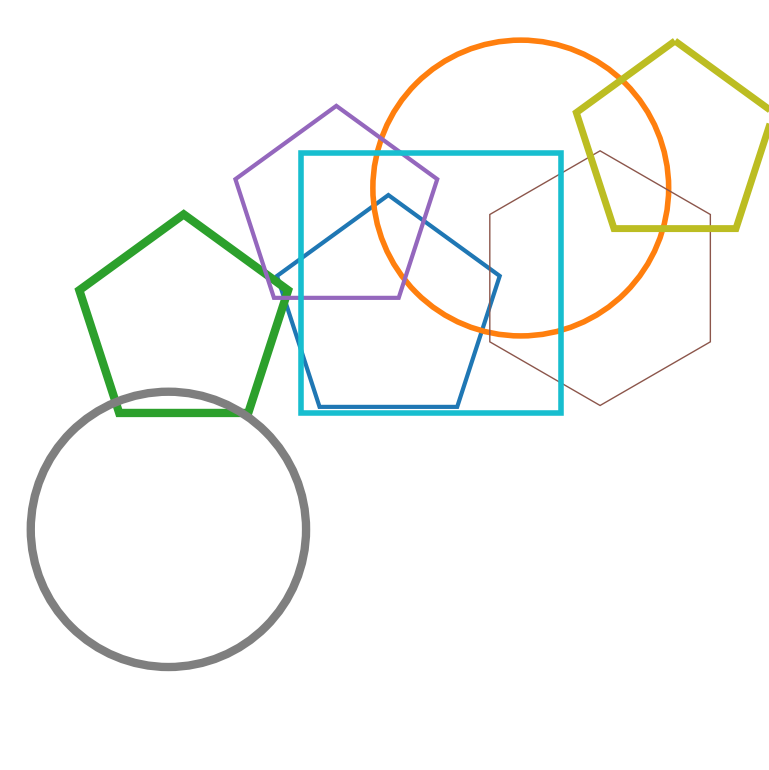[{"shape": "pentagon", "thickness": 1.5, "radius": 0.76, "center": [0.504, 0.595]}, {"shape": "circle", "thickness": 2, "radius": 0.96, "center": [0.676, 0.756]}, {"shape": "pentagon", "thickness": 3, "radius": 0.71, "center": [0.239, 0.579]}, {"shape": "pentagon", "thickness": 1.5, "radius": 0.69, "center": [0.437, 0.725]}, {"shape": "hexagon", "thickness": 0.5, "radius": 0.83, "center": [0.779, 0.639]}, {"shape": "circle", "thickness": 3, "radius": 0.89, "center": [0.219, 0.313]}, {"shape": "pentagon", "thickness": 2.5, "radius": 0.67, "center": [0.877, 0.812]}, {"shape": "square", "thickness": 2, "radius": 0.84, "center": [0.56, 0.633]}]